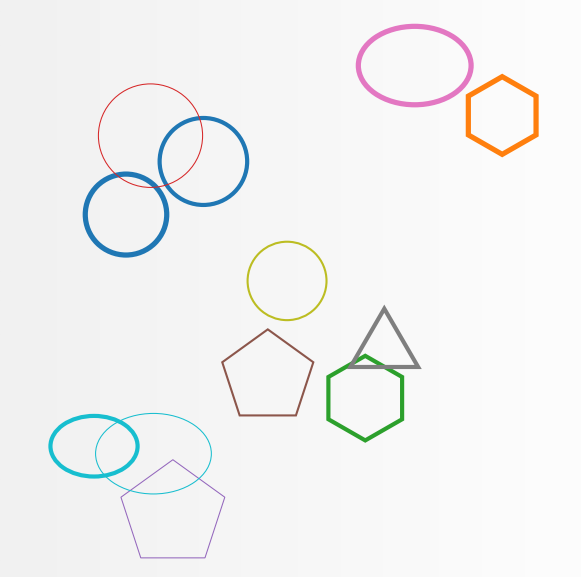[{"shape": "circle", "thickness": 2, "radius": 0.38, "center": [0.35, 0.72]}, {"shape": "circle", "thickness": 2.5, "radius": 0.35, "center": [0.217, 0.628]}, {"shape": "hexagon", "thickness": 2.5, "radius": 0.34, "center": [0.864, 0.799]}, {"shape": "hexagon", "thickness": 2, "radius": 0.37, "center": [0.628, 0.31]}, {"shape": "circle", "thickness": 0.5, "radius": 0.45, "center": [0.259, 0.764]}, {"shape": "pentagon", "thickness": 0.5, "radius": 0.47, "center": [0.297, 0.109]}, {"shape": "pentagon", "thickness": 1, "radius": 0.41, "center": [0.461, 0.346]}, {"shape": "oval", "thickness": 2.5, "radius": 0.49, "center": [0.713, 0.886]}, {"shape": "triangle", "thickness": 2, "radius": 0.34, "center": [0.661, 0.397]}, {"shape": "circle", "thickness": 1, "radius": 0.34, "center": [0.494, 0.513]}, {"shape": "oval", "thickness": 2, "radius": 0.37, "center": [0.162, 0.226]}, {"shape": "oval", "thickness": 0.5, "radius": 0.5, "center": [0.264, 0.214]}]